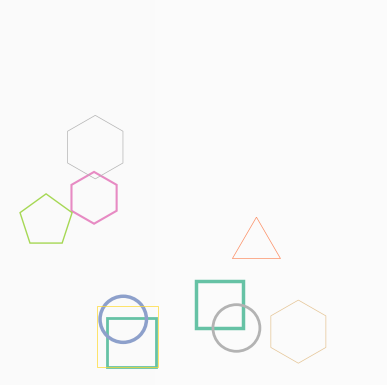[{"shape": "square", "thickness": 2.5, "radius": 0.31, "center": [0.566, 0.209]}, {"shape": "square", "thickness": 2, "radius": 0.32, "center": [0.34, 0.11]}, {"shape": "triangle", "thickness": 0.5, "radius": 0.36, "center": [0.662, 0.364]}, {"shape": "circle", "thickness": 2.5, "radius": 0.3, "center": [0.318, 0.171]}, {"shape": "hexagon", "thickness": 1.5, "radius": 0.34, "center": [0.243, 0.486]}, {"shape": "pentagon", "thickness": 1, "radius": 0.35, "center": [0.119, 0.426]}, {"shape": "square", "thickness": 0.5, "radius": 0.39, "center": [0.329, 0.127]}, {"shape": "hexagon", "thickness": 0.5, "radius": 0.41, "center": [0.77, 0.139]}, {"shape": "hexagon", "thickness": 0.5, "radius": 0.41, "center": [0.246, 0.618]}, {"shape": "circle", "thickness": 2, "radius": 0.3, "center": [0.61, 0.148]}]